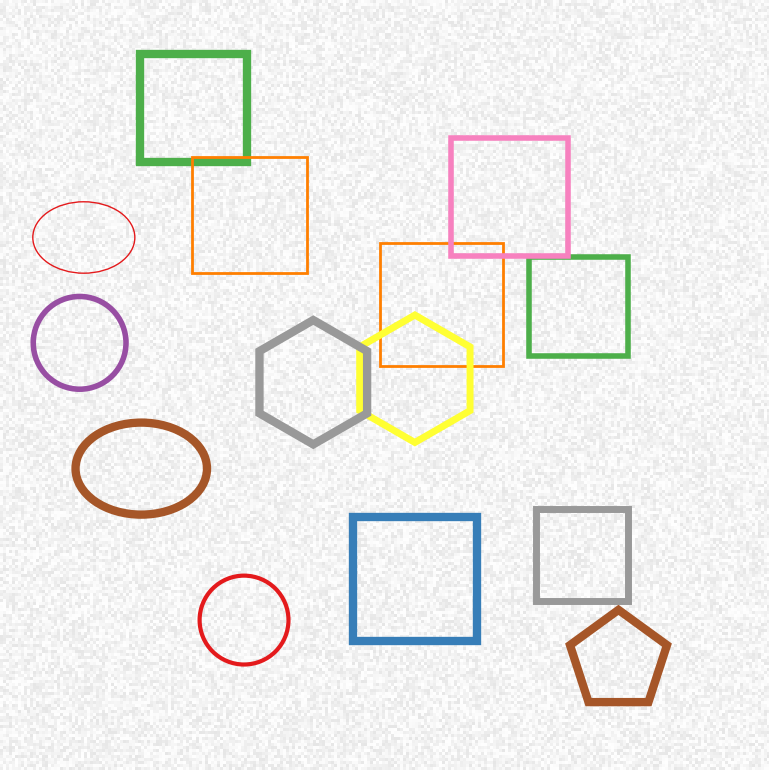[{"shape": "oval", "thickness": 0.5, "radius": 0.33, "center": [0.109, 0.692]}, {"shape": "circle", "thickness": 1.5, "radius": 0.29, "center": [0.317, 0.195]}, {"shape": "square", "thickness": 3, "radius": 0.4, "center": [0.539, 0.248]}, {"shape": "square", "thickness": 3, "radius": 0.35, "center": [0.251, 0.86]}, {"shape": "square", "thickness": 2, "radius": 0.32, "center": [0.751, 0.602]}, {"shape": "circle", "thickness": 2, "radius": 0.3, "center": [0.103, 0.555]}, {"shape": "square", "thickness": 1, "radius": 0.4, "center": [0.574, 0.604]}, {"shape": "square", "thickness": 1, "radius": 0.37, "center": [0.324, 0.721]}, {"shape": "hexagon", "thickness": 2.5, "radius": 0.41, "center": [0.539, 0.508]}, {"shape": "oval", "thickness": 3, "radius": 0.43, "center": [0.183, 0.391]}, {"shape": "pentagon", "thickness": 3, "radius": 0.33, "center": [0.803, 0.142]}, {"shape": "square", "thickness": 2, "radius": 0.38, "center": [0.661, 0.744]}, {"shape": "hexagon", "thickness": 3, "radius": 0.4, "center": [0.407, 0.504]}, {"shape": "square", "thickness": 2.5, "radius": 0.3, "center": [0.756, 0.279]}]